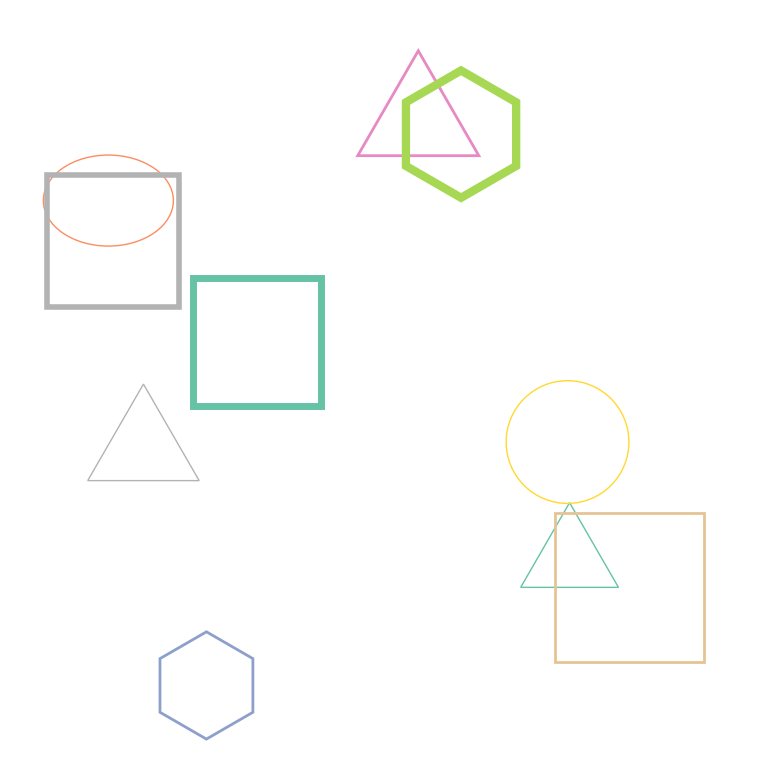[{"shape": "square", "thickness": 2.5, "radius": 0.42, "center": [0.333, 0.556]}, {"shape": "triangle", "thickness": 0.5, "radius": 0.37, "center": [0.74, 0.274]}, {"shape": "oval", "thickness": 0.5, "radius": 0.42, "center": [0.141, 0.74]}, {"shape": "hexagon", "thickness": 1, "radius": 0.35, "center": [0.268, 0.11]}, {"shape": "triangle", "thickness": 1, "radius": 0.45, "center": [0.543, 0.843]}, {"shape": "hexagon", "thickness": 3, "radius": 0.41, "center": [0.599, 0.826]}, {"shape": "circle", "thickness": 0.5, "radius": 0.4, "center": [0.737, 0.426]}, {"shape": "square", "thickness": 1, "radius": 0.48, "center": [0.817, 0.237]}, {"shape": "triangle", "thickness": 0.5, "radius": 0.42, "center": [0.186, 0.418]}, {"shape": "square", "thickness": 2, "radius": 0.43, "center": [0.147, 0.687]}]